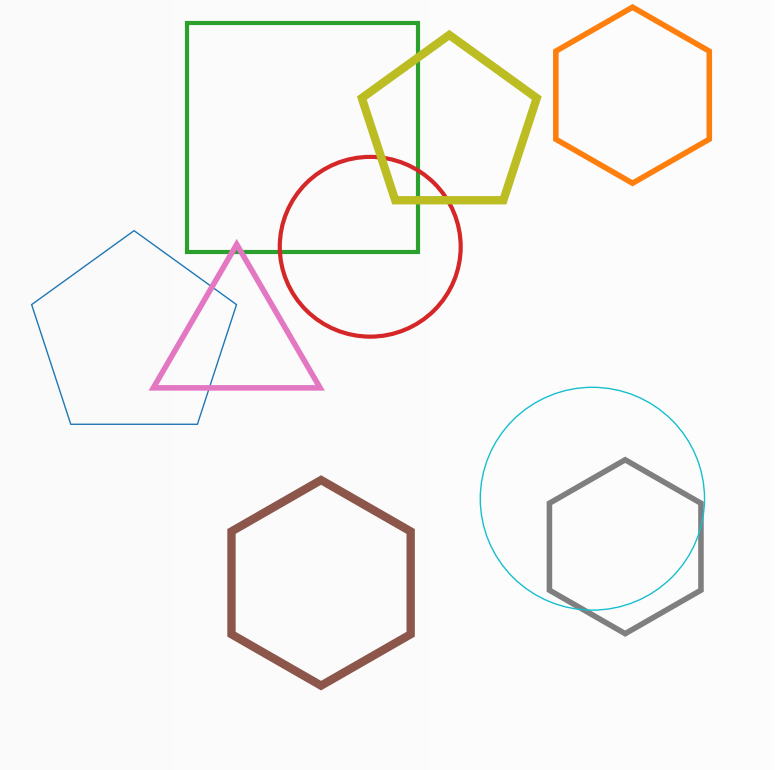[{"shape": "pentagon", "thickness": 0.5, "radius": 0.69, "center": [0.173, 0.561]}, {"shape": "hexagon", "thickness": 2, "radius": 0.57, "center": [0.816, 0.876]}, {"shape": "square", "thickness": 1.5, "radius": 0.74, "center": [0.391, 0.822]}, {"shape": "circle", "thickness": 1.5, "radius": 0.58, "center": [0.478, 0.68]}, {"shape": "hexagon", "thickness": 3, "radius": 0.67, "center": [0.414, 0.243]}, {"shape": "triangle", "thickness": 2, "radius": 0.62, "center": [0.305, 0.558]}, {"shape": "hexagon", "thickness": 2, "radius": 0.56, "center": [0.807, 0.29]}, {"shape": "pentagon", "thickness": 3, "radius": 0.59, "center": [0.58, 0.836]}, {"shape": "circle", "thickness": 0.5, "radius": 0.72, "center": [0.764, 0.352]}]